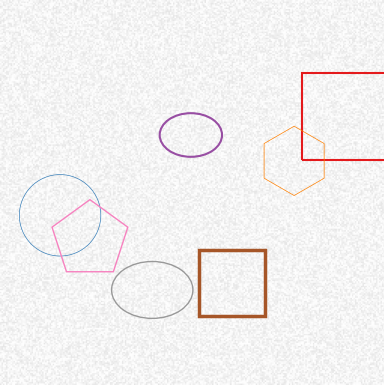[{"shape": "square", "thickness": 1.5, "radius": 0.57, "center": [0.898, 0.697]}, {"shape": "circle", "thickness": 0.5, "radius": 0.53, "center": [0.156, 0.441]}, {"shape": "oval", "thickness": 1.5, "radius": 0.4, "center": [0.496, 0.649]}, {"shape": "hexagon", "thickness": 0.5, "radius": 0.45, "center": [0.764, 0.582]}, {"shape": "square", "thickness": 2.5, "radius": 0.43, "center": [0.603, 0.265]}, {"shape": "pentagon", "thickness": 1, "radius": 0.52, "center": [0.234, 0.378]}, {"shape": "oval", "thickness": 1, "radius": 0.53, "center": [0.395, 0.247]}]